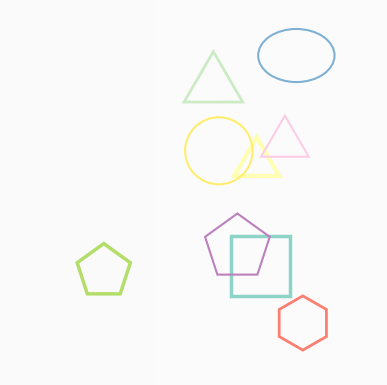[{"shape": "square", "thickness": 2.5, "radius": 0.39, "center": [0.672, 0.309]}, {"shape": "triangle", "thickness": 3, "radius": 0.33, "center": [0.662, 0.577]}, {"shape": "hexagon", "thickness": 2, "radius": 0.35, "center": [0.781, 0.161]}, {"shape": "oval", "thickness": 1.5, "radius": 0.49, "center": [0.765, 0.856]}, {"shape": "pentagon", "thickness": 2.5, "radius": 0.36, "center": [0.268, 0.295]}, {"shape": "triangle", "thickness": 1.5, "radius": 0.36, "center": [0.735, 0.628]}, {"shape": "pentagon", "thickness": 1.5, "radius": 0.44, "center": [0.613, 0.358]}, {"shape": "triangle", "thickness": 2, "radius": 0.44, "center": [0.551, 0.779]}, {"shape": "circle", "thickness": 1.5, "radius": 0.44, "center": [0.565, 0.608]}]